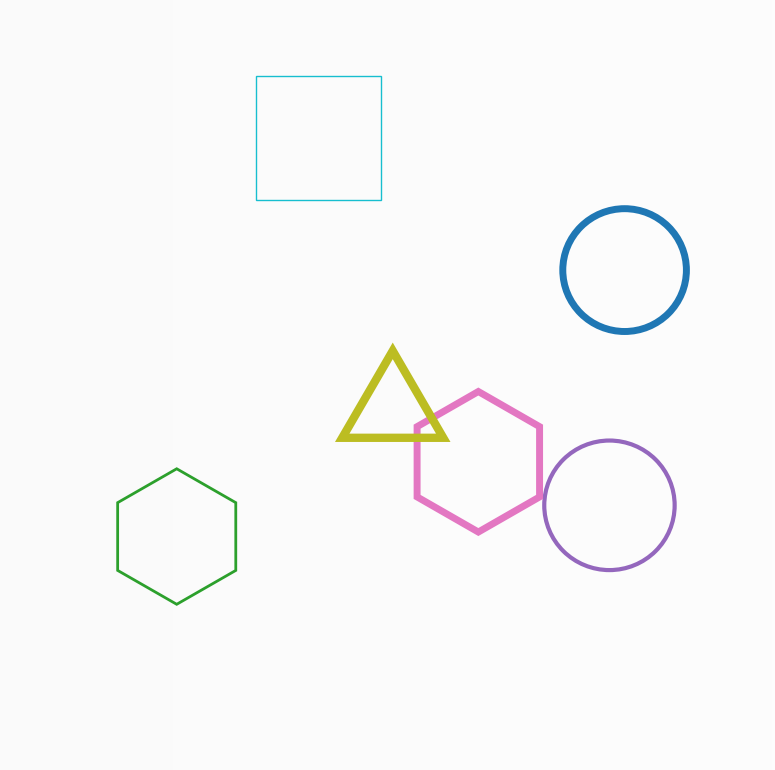[{"shape": "circle", "thickness": 2.5, "radius": 0.4, "center": [0.806, 0.649]}, {"shape": "hexagon", "thickness": 1, "radius": 0.44, "center": [0.228, 0.303]}, {"shape": "circle", "thickness": 1.5, "radius": 0.42, "center": [0.786, 0.344]}, {"shape": "hexagon", "thickness": 2.5, "radius": 0.46, "center": [0.617, 0.4]}, {"shape": "triangle", "thickness": 3, "radius": 0.38, "center": [0.507, 0.469]}, {"shape": "square", "thickness": 0.5, "radius": 0.4, "center": [0.411, 0.82]}]